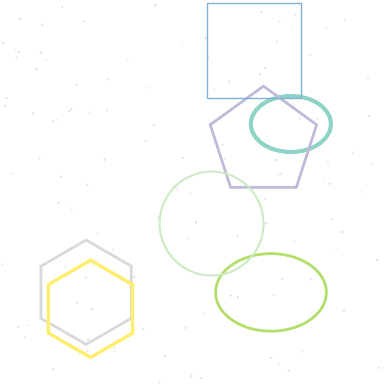[{"shape": "oval", "thickness": 3, "radius": 0.52, "center": [0.755, 0.678]}, {"shape": "pentagon", "thickness": 2, "radius": 0.73, "center": [0.684, 0.631]}, {"shape": "square", "thickness": 1, "radius": 0.61, "center": [0.659, 0.869]}, {"shape": "oval", "thickness": 2, "radius": 0.72, "center": [0.704, 0.241]}, {"shape": "hexagon", "thickness": 2, "radius": 0.68, "center": [0.224, 0.241]}, {"shape": "circle", "thickness": 1.5, "radius": 0.67, "center": [0.55, 0.419]}, {"shape": "hexagon", "thickness": 2.5, "radius": 0.63, "center": [0.235, 0.198]}]